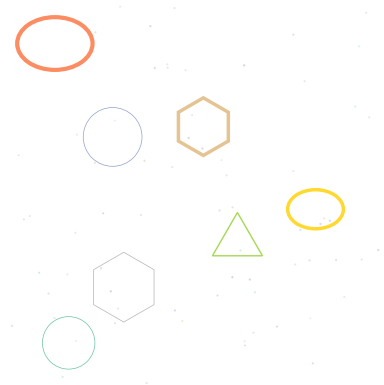[{"shape": "circle", "thickness": 0.5, "radius": 0.34, "center": [0.178, 0.109]}, {"shape": "oval", "thickness": 3, "radius": 0.49, "center": [0.143, 0.887]}, {"shape": "circle", "thickness": 0.5, "radius": 0.38, "center": [0.293, 0.644]}, {"shape": "triangle", "thickness": 1, "radius": 0.37, "center": [0.617, 0.373]}, {"shape": "oval", "thickness": 2.5, "radius": 0.36, "center": [0.82, 0.457]}, {"shape": "hexagon", "thickness": 2.5, "radius": 0.37, "center": [0.528, 0.671]}, {"shape": "hexagon", "thickness": 0.5, "radius": 0.45, "center": [0.322, 0.254]}]